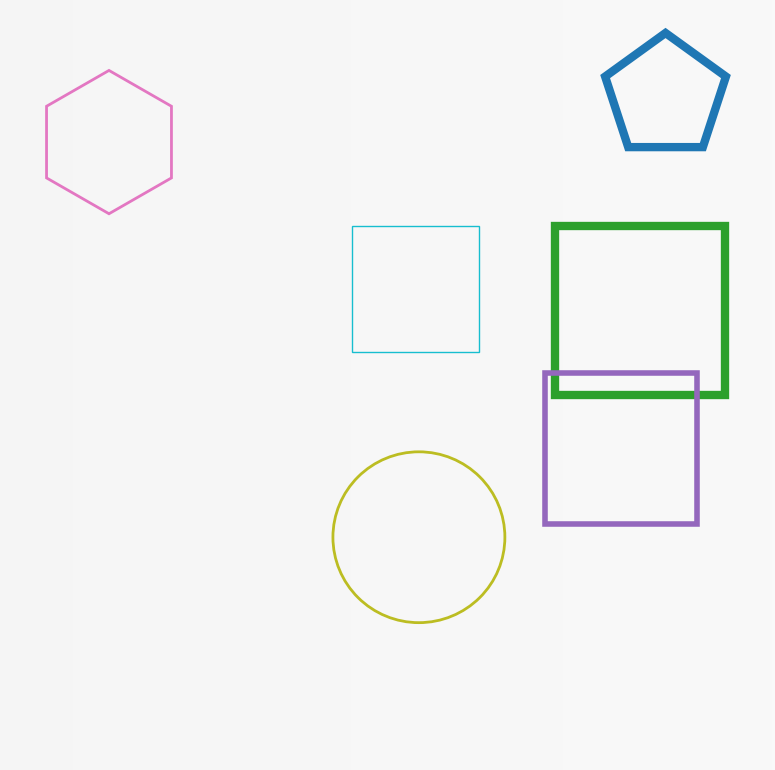[{"shape": "pentagon", "thickness": 3, "radius": 0.41, "center": [0.859, 0.875]}, {"shape": "square", "thickness": 3, "radius": 0.55, "center": [0.826, 0.596]}, {"shape": "square", "thickness": 2, "radius": 0.49, "center": [0.802, 0.417]}, {"shape": "hexagon", "thickness": 1, "radius": 0.47, "center": [0.141, 0.815]}, {"shape": "circle", "thickness": 1, "radius": 0.55, "center": [0.541, 0.302]}, {"shape": "square", "thickness": 0.5, "radius": 0.41, "center": [0.536, 0.624]}]